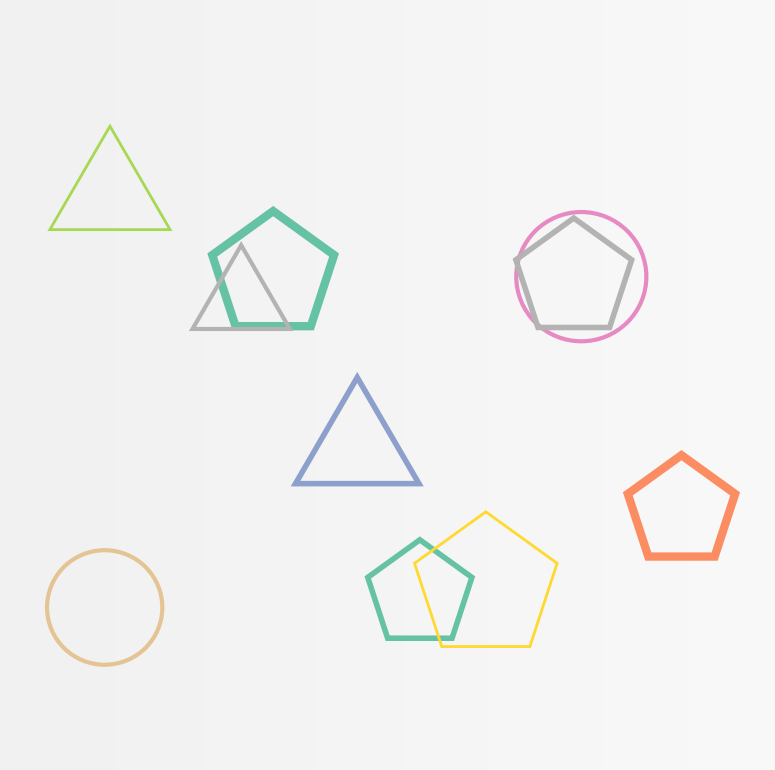[{"shape": "pentagon", "thickness": 2, "radius": 0.35, "center": [0.542, 0.228]}, {"shape": "pentagon", "thickness": 3, "radius": 0.41, "center": [0.352, 0.643]}, {"shape": "pentagon", "thickness": 3, "radius": 0.36, "center": [0.879, 0.336]}, {"shape": "triangle", "thickness": 2, "radius": 0.46, "center": [0.461, 0.418]}, {"shape": "circle", "thickness": 1.5, "radius": 0.42, "center": [0.75, 0.641]}, {"shape": "triangle", "thickness": 1, "radius": 0.45, "center": [0.142, 0.747]}, {"shape": "pentagon", "thickness": 1, "radius": 0.48, "center": [0.627, 0.239]}, {"shape": "circle", "thickness": 1.5, "radius": 0.37, "center": [0.135, 0.211]}, {"shape": "triangle", "thickness": 1.5, "radius": 0.36, "center": [0.311, 0.609]}, {"shape": "pentagon", "thickness": 2, "radius": 0.39, "center": [0.74, 0.638]}]